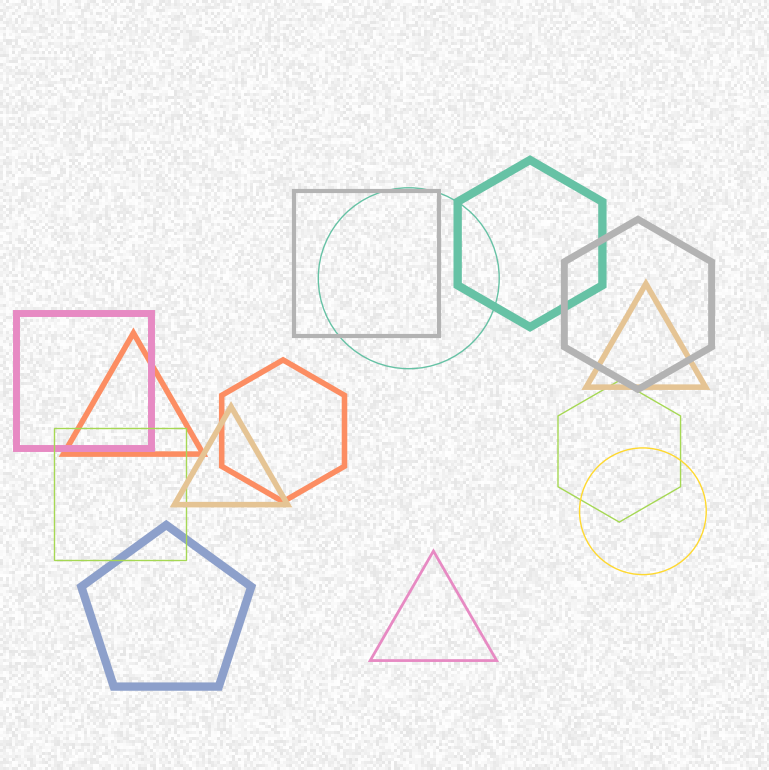[{"shape": "circle", "thickness": 0.5, "radius": 0.59, "center": [0.531, 0.639]}, {"shape": "hexagon", "thickness": 3, "radius": 0.54, "center": [0.688, 0.684]}, {"shape": "triangle", "thickness": 2, "radius": 0.52, "center": [0.173, 0.463]}, {"shape": "hexagon", "thickness": 2, "radius": 0.46, "center": [0.368, 0.441]}, {"shape": "pentagon", "thickness": 3, "radius": 0.58, "center": [0.216, 0.202]}, {"shape": "square", "thickness": 2.5, "radius": 0.44, "center": [0.108, 0.506]}, {"shape": "triangle", "thickness": 1, "radius": 0.47, "center": [0.563, 0.19]}, {"shape": "square", "thickness": 0.5, "radius": 0.43, "center": [0.156, 0.358]}, {"shape": "hexagon", "thickness": 0.5, "radius": 0.46, "center": [0.804, 0.414]}, {"shape": "circle", "thickness": 0.5, "radius": 0.41, "center": [0.835, 0.336]}, {"shape": "triangle", "thickness": 2, "radius": 0.45, "center": [0.839, 0.542]}, {"shape": "triangle", "thickness": 2, "radius": 0.42, "center": [0.3, 0.387]}, {"shape": "hexagon", "thickness": 2.5, "radius": 0.55, "center": [0.829, 0.605]}, {"shape": "square", "thickness": 1.5, "radius": 0.47, "center": [0.476, 0.658]}]